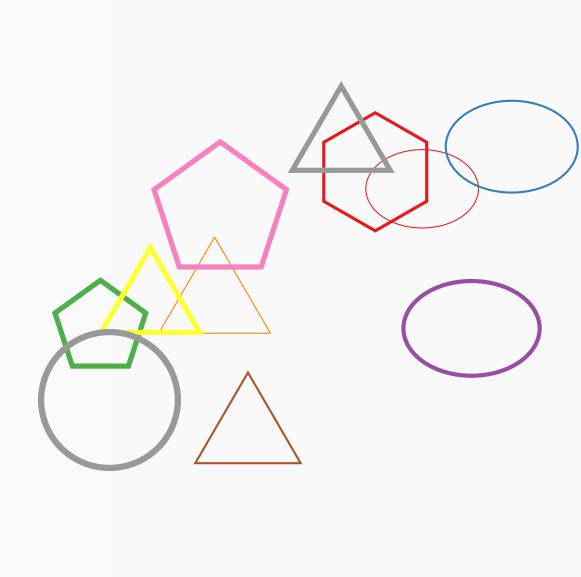[{"shape": "hexagon", "thickness": 1.5, "radius": 0.51, "center": [0.646, 0.702]}, {"shape": "oval", "thickness": 0.5, "radius": 0.48, "center": [0.726, 0.672]}, {"shape": "oval", "thickness": 1, "radius": 0.57, "center": [0.88, 0.745]}, {"shape": "pentagon", "thickness": 2.5, "radius": 0.41, "center": [0.173, 0.432]}, {"shape": "oval", "thickness": 2, "radius": 0.59, "center": [0.811, 0.431]}, {"shape": "triangle", "thickness": 0.5, "radius": 0.55, "center": [0.369, 0.478]}, {"shape": "triangle", "thickness": 2.5, "radius": 0.49, "center": [0.259, 0.473]}, {"shape": "triangle", "thickness": 1, "radius": 0.52, "center": [0.427, 0.249]}, {"shape": "pentagon", "thickness": 2.5, "radius": 0.6, "center": [0.379, 0.634]}, {"shape": "triangle", "thickness": 2.5, "radius": 0.49, "center": [0.587, 0.753]}, {"shape": "circle", "thickness": 3, "radius": 0.59, "center": [0.188, 0.307]}]